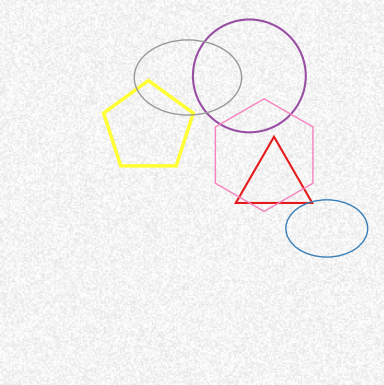[{"shape": "triangle", "thickness": 1.5, "radius": 0.57, "center": [0.712, 0.53]}, {"shape": "oval", "thickness": 1, "radius": 0.53, "center": [0.849, 0.407]}, {"shape": "circle", "thickness": 1.5, "radius": 0.73, "center": [0.648, 0.803]}, {"shape": "pentagon", "thickness": 2.5, "radius": 0.61, "center": [0.386, 0.668]}, {"shape": "hexagon", "thickness": 1, "radius": 0.73, "center": [0.686, 0.597]}, {"shape": "oval", "thickness": 1, "radius": 0.7, "center": [0.488, 0.799]}]